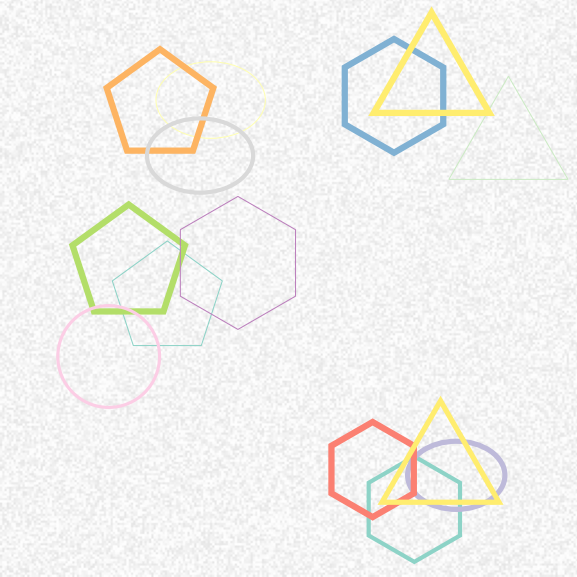[{"shape": "pentagon", "thickness": 0.5, "radius": 0.5, "center": [0.29, 0.482]}, {"shape": "hexagon", "thickness": 2, "radius": 0.46, "center": [0.717, 0.118]}, {"shape": "oval", "thickness": 0.5, "radius": 0.47, "center": [0.365, 0.826]}, {"shape": "oval", "thickness": 2.5, "radius": 0.42, "center": [0.79, 0.176]}, {"shape": "hexagon", "thickness": 3, "radius": 0.41, "center": [0.645, 0.186]}, {"shape": "hexagon", "thickness": 3, "radius": 0.49, "center": [0.682, 0.833]}, {"shape": "pentagon", "thickness": 3, "radius": 0.49, "center": [0.277, 0.817]}, {"shape": "pentagon", "thickness": 3, "radius": 0.51, "center": [0.223, 0.543]}, {"shape": "circle", "thickness": 1.5, "radius": 0.44, "center": [0.188, 0.382]}, {"shape": "oval", "thickness": 2, "radius": 0.46, "center": [0.346, 0.73]}, {"shape": "hexagon", "thickness": 0.5, "radius": 0.58, "center": [0.412, 0.544]}, {"shape": "triangle", "thickness": 0.5, "radius": 0.6, "center": [0.88, 0.748]}, {"shape": "triangle", "thickness": 3, "radius": 0.58, "center": [0.747, 0.862]}, {"shape": "triangle", "thickness": 2.5, "radius": 0.58, "center": [0.763, 0.188]}]